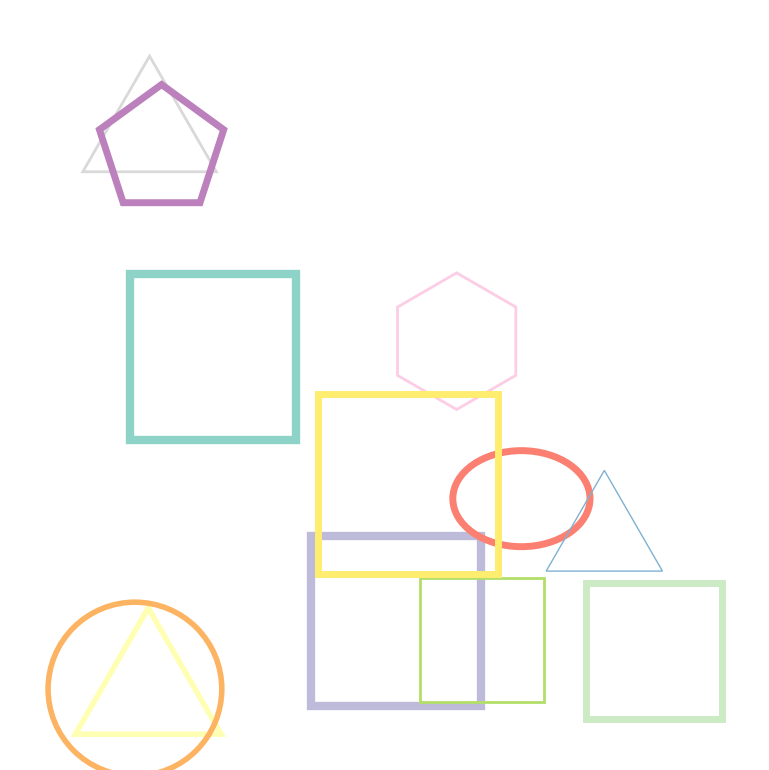[{"shape": "square", "thickness": 3, "radius": 0.54, "center": [0.277, 0.536]}, {"shape": "triangle", "thickness": 2, "radius": 0.55, "center": [0.193, 0.101]}, {"shape": "square", "thickness": 3, "radius": 0.55, "center": [0.514, 0.193]}, {"shape": "oval", "thickness": 2.5, "radius": 0.45, "center": [0.677, 0.352]}, {"shape": "triangle", "thickness": 0.5, "radius": 0.44, "center": [0.785, 0.302]}, {"shape": "circle", "thickness": 2, "radius": 0.56, "center": [0.175, 0.105]}, {"shape": "square", "thickness": 1, "radius": 0.4, "center": [0.626, 0.169]}, {"shape": "hexagon", "thickness": 1, "radius": 0.44, "center": [0.593, 0.557]}, {"shape": "triangle", "thickness": 1, "radius": 0.5, "center": [0.194, 0.827]}, {"shape": "pentagon", "thickness": 2.5, "radius": 0.42, "center": [0.21, 0.805]}, {"shape": "square", "thickness": 2.5, "radius": 0.44, "center": [0.849, 0.155]}, {"shape": "square", "thickness": 2.5, "radius": 0.59, "center": [0.53, 0.372]}]